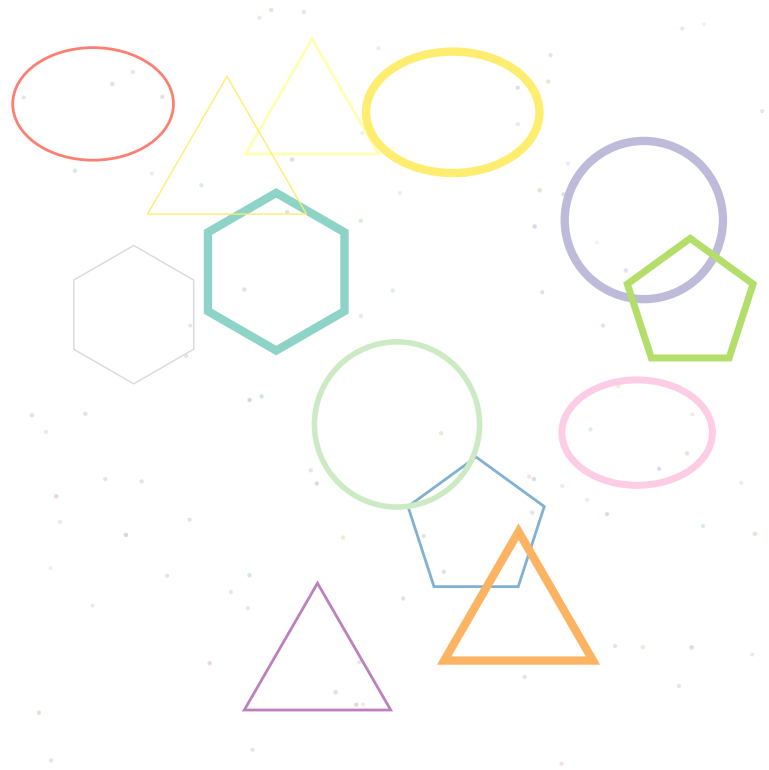[{"shape": "hexagon", "thickness": 3, "radius": 0.51, "center": [0.359, 0.647]}, {"shape": "triangle", "thickness": 1, "radius": 0.5, "center": [0.405, 0.85]}, {"shape": "circle", "thickness": 3, "radius": 0.51, "center": [0.836, 0.714]}, {"shape": "oval", "thickness": 1, "radius": 0.52, "center": [0.121, 0.865]}, {"shape": "pentagon", "thickness": 1, "radius": 0.47, "center": [0.618, 0.313]}, {"shape": "triangle", "thickness": 3, "radius": 0.56, "center": [0.673, 0.198]}, {"shape": "pentagon", "thickness": 2.5, "radius": 0.43, "center": [0.896, 0.605]}, {"shape": "oval", "thickness": 2.5, "radius": 0.49, "center": [0.827, 0.438]}, {"shape": "hexagon", "thickness": 0.5, "radius": 0.45, "center": [0.174, 0.591]}, {"shape": "triangle", "thickness": 1, "radius": 0.55, "center": [0.412, 0.133]}, {"shape": "circle", "thickness": 2, "radius": 0.54, "center": [0.516, 0.449]}, {"shape": "oval", "thickness": 3, "radius": 0.56, "center": [0.588, 0.854]}, {"shape": "triangle", "thickness": 0.5, "radius": 0.6, "center": [0.295, 0.782]}]